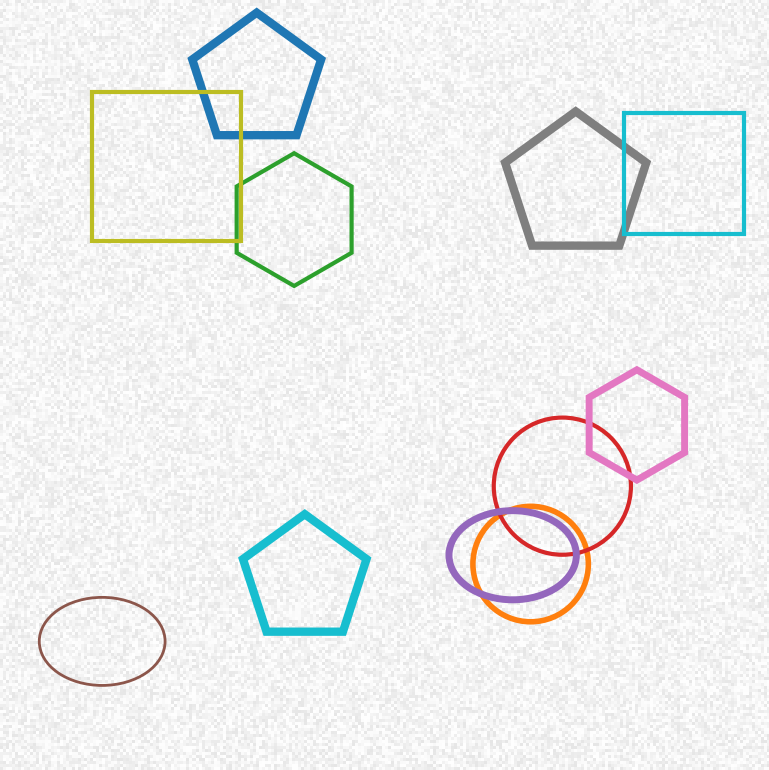[{"shape": "pentagon", "thickness": 3, "radius": 0.44, "center": [0.333, 0.896]}, {"shape": "circle", "thickness": 2, "radius": 0.37, "center": [0.689, 0.267]}, {"shape": "hexagon", "thickness": 1.5, "radius": 0.43, "center": [0.382, 0.715]}, {"shape": "circle", "thickness": 1.5, "radius": 0.45, "center": [0.73, 0.369]}, {"shape": "oval", "thickness": 2.5, "radius": 0.41, "center": [0.666, 0.279]}, {"shape": "oval", "thickness": 1, "radius": 0.41, "center": [0.133, 0.167]}, {"shape": "hexagon", "thickness": 2.5, "radius": 0.36, "center": [0.827, 0.448]}, {"shape": "pentagon", "thickness": 3, "radius": 0.48, "center": [0.748, 0.759]}, {"shape": "square", "thickness": 1.5, "radius": 0.49, "center": [0.216, 0.784]}, {"shape": "square", "thickness": 1.5, "radius": 0.39, "center": [0.888, 0.775]}, {"shape": "pentagon", "thickness": 3, "radius": 0.42, "center": [0.396, 0.248]}]